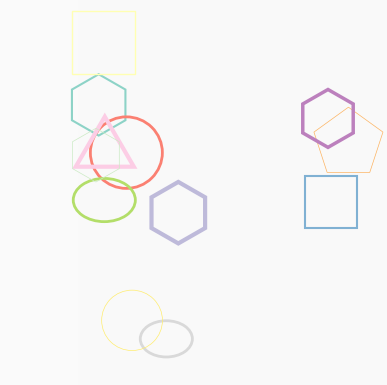[{"shape": "hexagon", "thickness": 1.5, "radius": 0.4, "center": [0.255, 0.728]}, {"shape": "square", "thickness": 1, "radius": 0.41, "center": [0.267, 0.889]}, {"shape": "hexagon", "thickness": 3, "radius": 0.4, "center": [0.46, 0.448]}, {"shape": "circle", "thickness": 2, "radius": 0.46, "center": [0.326, 0.604]}, {"shape": "square", "thickness": 1.5, "radius": 0.33, "center": [0.855, 0.475]}, {"shape": "pentagon", "thickness": 0.5, "radius": 0.47, "center": [0.899, 0.628]}, {"shape": "oval", "thickness": 2, "radius": 0.4, "center": [0.269, 0.48]}, {"shape": "triangle", "thickness": 3, "radius": 0.43, "center": [0.27, 0.61]}, {"shape": "oval", "thickness": 2, "radius": 0.34, "center": [0.429, 0.12]}, {"shape": "hexagon", "thickness": 2.5, "radius": 0.38, "center": [0.846, 0.692]}, {"shape": "hexagon", "thickness": 0.5, "radius": 0.35, "center": [0.247, 0.597]}, {"shape": "circle", "thickness": 0.5, "radius": 0.39, "center": [0.341, 0.168]}]